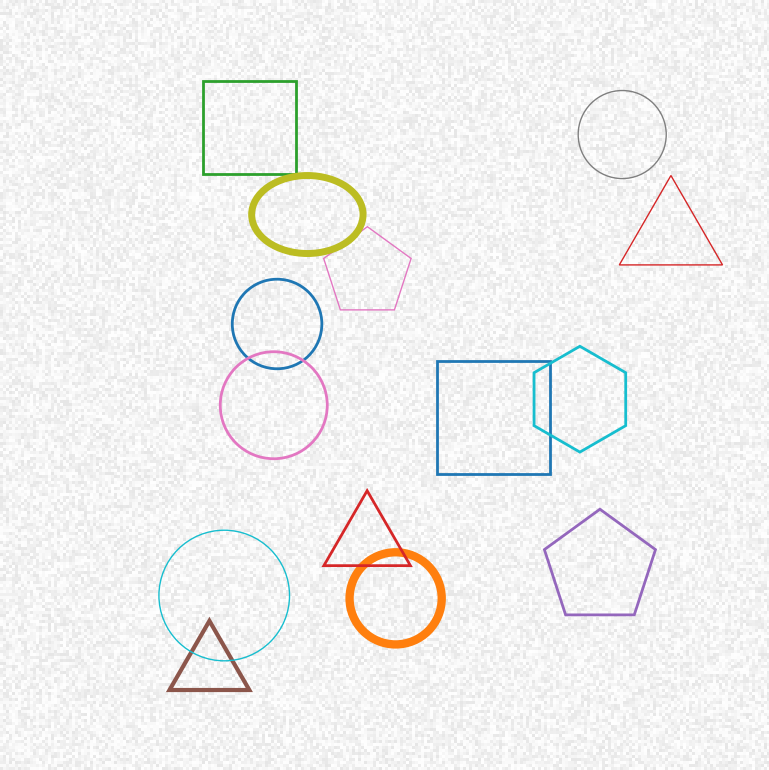[{"shape": "circle", "thickness": 1, "radius": 0.29, "center": [0.36, 0.579]}, {"shape": "square", "thickness": 1, "radius": 0.37, "center": [0.641, 0.458]}, {"shape": "circle", "thickness": 3, "radius": 0.3, "center": [0.514, 0.223]}, {"shape": "square", "thickness": 1, "radius": 0.3, "center": [0.324, 0.835]}, {"shape": "triangle", "thickness": 0.5, "radius": 0.39, "center": [0.871, 0.695]}, {"shape": "triangle", "thickness": 1, "radius": 0.32, "center": [0.477, 0.298]}, {"shape": "pentagon", "thickness": 1, "radius": 0.38, "center": [0.779, 0.263]}, {"shape": "triangle", "thickness": 1.5, "radius": 0.3, "center": [0.272, 0.134]}, {"shape": "circle", "thickness": 1, "radius": 0.35, "center": [0.356, 0.474]}, {"shape": "pentagon", "thickness": 0.5, "radius": 0.3, "center": [0.477, 0.646]}, {"shape": "circle", "thickness": 0.5, "radius": 0.29, "center": [0.808, 0.825]}, {"shape": "oval", "thickness": 2.5, "radius": 0.36, "center": [0.399, 0.721]}, {"shape": "circle", "thickness": 0.5, "radius": 0.42, "center": [0.291, 0.227]}, {"shape": "hexagon", "thickness": 1, "radius": 0.34, "center": [0.753, 0.482]}]